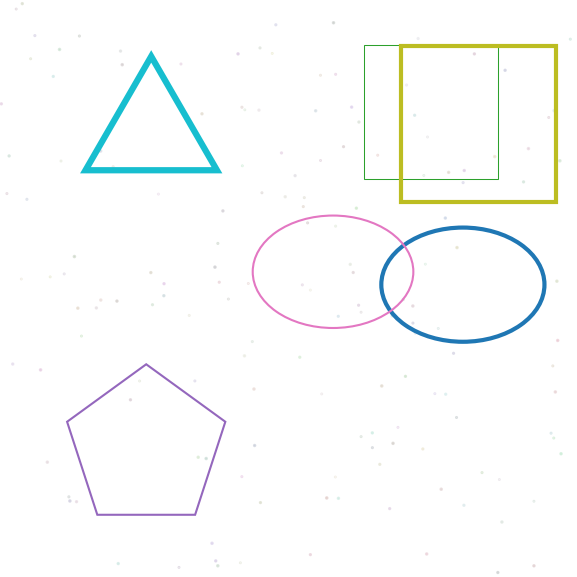[{"shape": "oval", "thickness": 2, "radius": 0.71, "center": [0.802, 0.506]}, {"shape": "square", "thickness": 0.5, "radius": 0.58, "center": [0.747, 0.805]}, {"shape": "pentagon", "thickness": 1, "radius": 0.72, "center": [0.253, 0.224]}, {"shape": "oval", "thickness": 1, "radius": 0.7, "center": [0.577, 0.529]}, {"shape": "square", "thickness": 2, "radius": 0.67, "center": [0.829, 0.785]}, {"shape": "triangle", "thickness": 3, "radius": 0.66, "center": [0.262, 0.77]}]